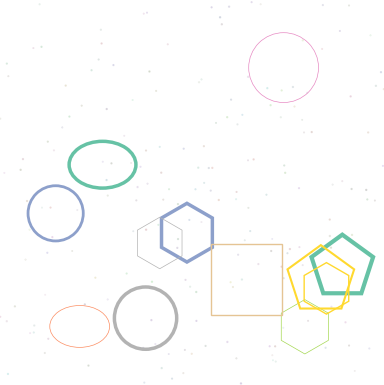[{"shape": "oval", "thickness": 2.5, "radius": 0.43, "center": [0.266, 0.572]}, {"shape": "pentagon", "thickness": 3, "radius": 0.42, "center": [0.889, 0.306]}, {"shape": "oval", "thickness": 0.5, "radius": 0.39, "center": [0.207, 0.152]}, {"shape": "circle", "thickness": 2, "radius": 0.36, "center": [0.145, 0.446]}, {"shape": "hexagon", "thickness": 2.5, "radius": 0.38, "center": [0.486, 0.396]}, {"shape": "circle", "thickness": 0.5, "radius": 0.45, "center": [0.737, 0.824]}, {"shape": "hexagon", "thickness": 0.5, "radius": 0.35, "center": [0.792, 0.151]}, {"shape": "hexagon", "thickness": 1, "radius": 0.33, "center": [0.848, 0.251]}, {"shape": "pentagon", "thickness": 1.5, "radius": 0.46, "center": [0.833, 0.272]}, {"shape": "square", "thickness": 1, "radius": 0.46, "center": [0.64, 0.274]}, {"shape": "hexagon", "thickness": 0.5, "radius": 0.33, "center": [0.415, 0.369]}, {"shape": "circle", "thickness": 2.5, "radius": 0.4, "center": [0.378, 0.174]}]